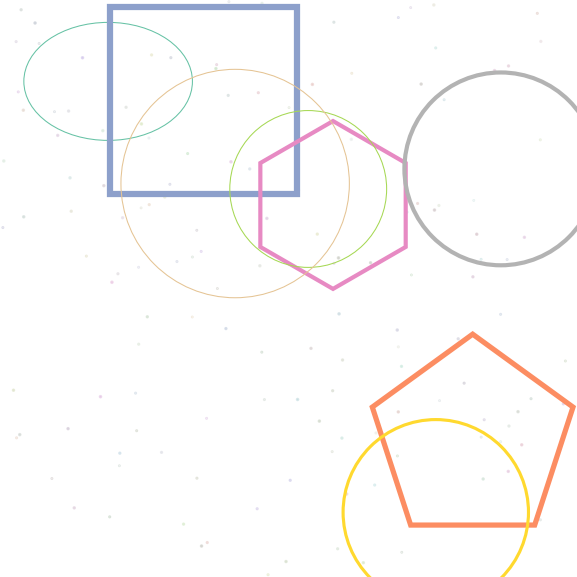[{"shape": "oval", "thickness": 0.5, "radius": 0.73, "center": [0.187, 0.858]}, {"shape": "pentagon", "thickness": 2.5, "radius": 0.91, "center": [0.818, 0.238]}, {"shape": "square", "thickness": 3, "radius": 0.81, "center": [0.352, 0.825]}, {"shape": "hexagon", "thickness": 2, "radius": 0.73, "center": [0.577, 0.644]}, {"shape": "circle", "thickness": 0.5, "radius": 0.68, "center": [0.534, 0.672]}, {"shape": "circle", "thickness": 1.5, "radius": 0.8, "center": [0.755, 0.112]}, {"shape": "circle", "thickness": 0.5, "radius": 0.99, "center": [0.407, 0.681]}, {"shape": "circle", "thickness": 2, "radius": 0.83, "center": [0.867, 0.707]}]